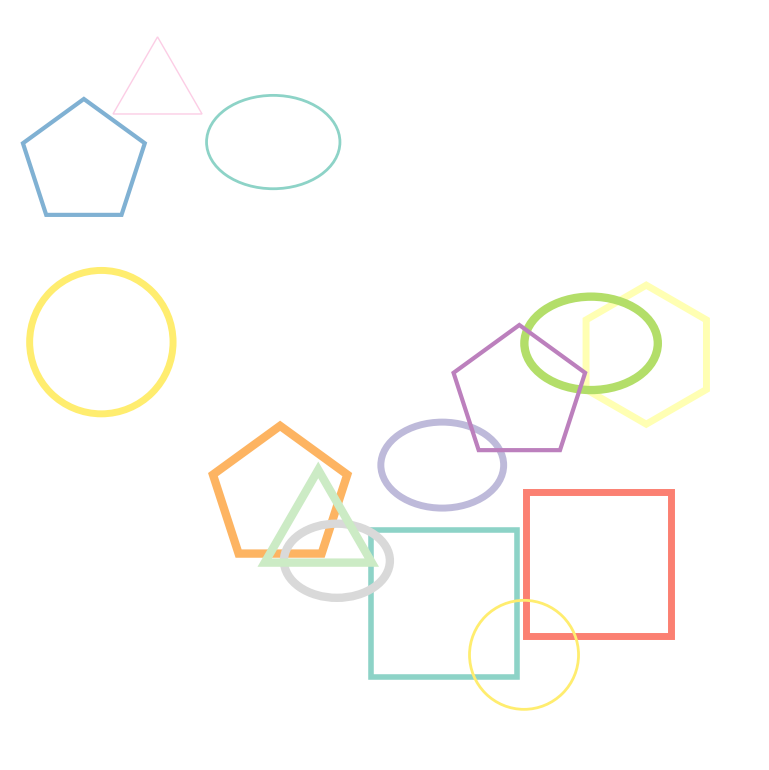[{"shape": "oval", "thickness": 1, "radius": 0.43, "center": [0.355, 0.816]}, {"shape": "square", "thickness": 2, "radius": 0.48, "center": [0.577, 0.216]}, {"shape": "hexagon", "thickness": 2.5, "radius": 0.45, "center": [0.839, 0.539]}, {"shape": "oval", "thickness": 2.5, "radius": 0.4, "center": [0.574, 0.396]}, {"shape": "square", "thickness": 2.5, "radius": 0.47, "center": [0.777, 0.268]}, {"shape": "pentagon", "thickness": 1.5, "radius": 0.42, "center": [0.109, 0.788]}, {"shape": "pentagon", "thickness": 3, "radius": 0.46, "center": [0.364, 0.355]}, {"shape": "oval", "thickness": 3, "radius": 0.43, "center": [0.768, 0.554]}, {"shape": "triangle", "thickness": 0.5, "radius": 0.33, "center": [0.205, 0.885]}, {"shape": "oval", "thickness": 3, "radius": 0.34, "center": [0.438, 0.272]}, {"shape": "pentagon", "thickness": 1.5, "radius": 0.45, "center": [0.674, 0.488]}, {"shape": "triangle", "thickness": 3, "radius": 0.4, "center": [0.413, 0.309]}, {"shape": "circle", "thickness": 2.5, "radius": 0.47, "center": [0.132, 0.556]}, {"shape": "circle", "thickness": 1, "radius": 0.35, "center": [0.681, 0.15]}]